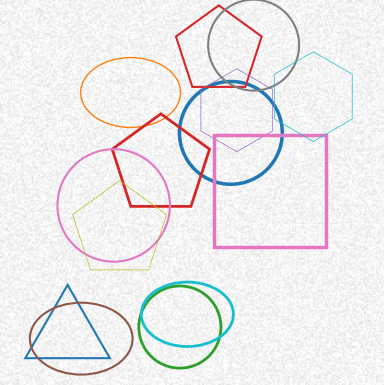[{"shape": "triangle", "thickness": 1.5, "radius": 0.63, "center": [0.176, 0.133]}, {"shape": "circle", "thickness": 2.5, "radius": 0.67, "center": [0.6, 0.655]}, {"shape": "oval", "thickness": 1, "radius": 0.65, "center": [0.339, 0.76]}, {"shape": "circle", "thickness": 2, "radius": 0.53, "center": [0.467, 0.151]}, {"shape": "pentagon", "thickness": 2, "radius": 0.66, "center": [0.418, 0.571]}, {"shape": "pentagon", "thickness": 1.5, "radius": 0.59, "center": [0.568, 0.869]}, {"shape": "hexagon", "thickness": 0.5, "radius": 0.54, "center": [0.615, 0.714]}, {"shape": "oval", "thickness": 1.5, "radius": 0.67, "center": [0.211, 0.12]}, {"shape": "square", "thickness": 2.5, "radius": 0.73, "center": [0.701, 0.505]}, {"shape": "circle", "thickness": 1.5, "radius": 0.73, "center": [0.295, 0.466]}, {"shape": "circle", "thickness": 1.5, "radius": 0.59, "center": [0.659, 0.883]}, {"shape": "pentagon", "thickness": 0.5, "radius": 0.64, "center": [0.311, 0.403]}, {"shape": "hexagon", "thickness": 0.5, "radius": 0.58, "center": [0.814, 0.749]}, {"shape": "oval", "thickness": 2, "radius": 0.6, "center": [0.487, 0.184]}]